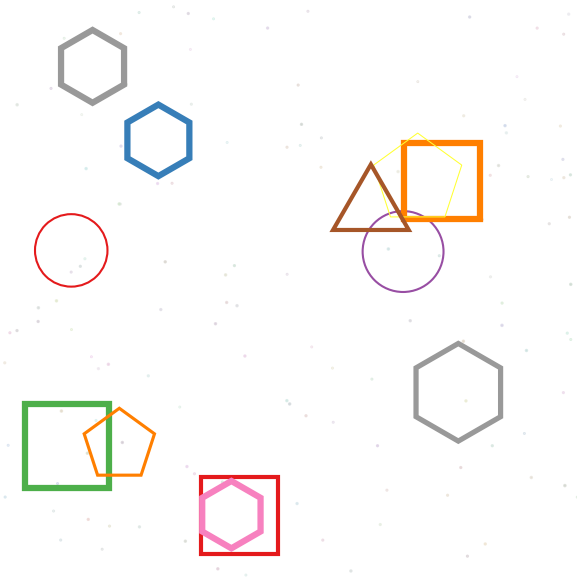[{"shape": "circle", "thickness": 1, "radius": 0.31, "center": [0.123, 0.566]}, {"shape": "square", "thickness": 2, "radius": 0.33, "center": [0.414, 0.106]}, {"shape": "hexagon", "thickness": 3, "radius": 0.31, "center": [0.274, 0.756]}, {"shape": "square", "thickness": 3, "radius": 0.37, "center": [0.116, 0.227]}, {"shape": "circle", "thickness": 1, "radius": 0.35, "center": [0.698, 0.564]}, {"shape": "square", "thickness": 3, "radius": 0.33, "center": [0.766, 0.685]}, {"shape": "pentagon", "thickness": 1.5, "radius": 0.32, "center": [0.207, 0.228]}, {"shape": "pentagon", "thickness": 0.5, "radius": 0.4, "center": [0.723, 0.688]}, {"shape": "triangle", "thickness": 2, "radius": 0.38, "center": [0.642, 0.639]}, {"shape": "hexagon", "thickness": 3, "radius": 0.29, "center": [0.401, 0.108]}, {"shape": "hexagon", "thickness": 3, "radius": 0.32, "center": [0.16, 0.884]}, {"shape": "hexagon", "thickness": 2.5, "radius": 0.42, "center": [0.794, 0.32]}]